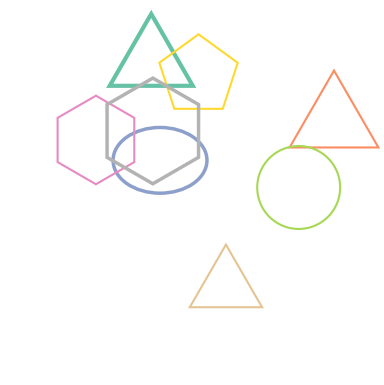[{"shape": "triangle", "thickness": 3, "radius": 0.62, "center": [0.393, 0.839]}, {"shape": "triangle", "thickness": 1.5, "radius": 0.67, "center": [0.868, 0.684]}, {"shape": "oval", "thickness": 2.5, "radius": 0.61, "center": [0.416, 0.584]}, {"shape": "hexagon", "thickness": 1.5, "radius": 0.57, "center": [0.249, 0.636]}, {"shape": "circle", "thickness": 1.5, "radius": 0.54, "center": [0.776, 0.513]}, {"shape": "pentagon", "thickness": 1.5, "radius": 0.54, "center": [0.516, 0.804]}, {"shape": "triangle", "thickness": 1.5, "radius": 0.54, "center": [0.587, 0.256]}, {"shape": "hexagon", "thickness": 2.5, "radius": 0.69, "center": [0.397, 0.66]}]